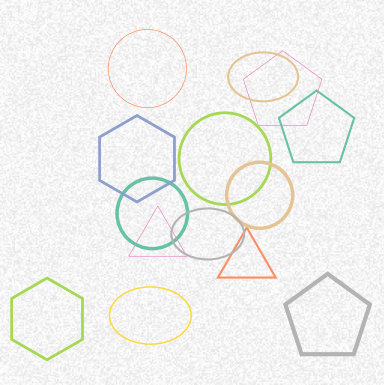[{"shape": "circle", "thickness": 2.5, "radius": 0.46, "center": [0.396, 0.446]}, {"shape": "pentagon", "thickness": 1.5, "radius": 0.51, "center": [0.822, 0.662]}, {"shape": "circle", "thickness": 0.5, "radius": 0.51, "center": [0.383, 0.822]}, {"shape": "triangle", "thickness": 1.5, "radius": 0.43, "center": [0.641, 0.322]}, {"shape": "hexagon", "thickness": 2, "radius": 0.56, "center": [0.356, 0.588]}, {"shape": "triangle", "thickness": 0.5, "radius": 0.44, "center": [0.41, 0.378]}, {"shape": "pentagon", "thickness": 0.5, "radius": 0.54, "center": [0.734, 0.761]}, {"shape": "hexagon", "thickness": 2, "radius": 0.53, "center": [0.122, 0.172]}, {"shape": "circle", "thickness": 2, "radius": 0.6, "center": [0.584, 0.588]}, {"shape": "oval", "thickness": 1, "radius": 0.53, "center": [0.391, 0.18]}, {"shape": "oval", "thickness": 1.5, "radius": 0.45, "center": [0.683, 0.8]}, {"shape": "circle", "thickness": 2.5, "radius": 0.43, "center": [0.674, 0.493]}, {"shape": "pentagon", "thickness": 3, "radius": 0.58, "center": [0.851, 0.173]}, {"shape": "oval", "thickness": 1.5, "radius": 0.47, "center": [0.539, 0.392]}]